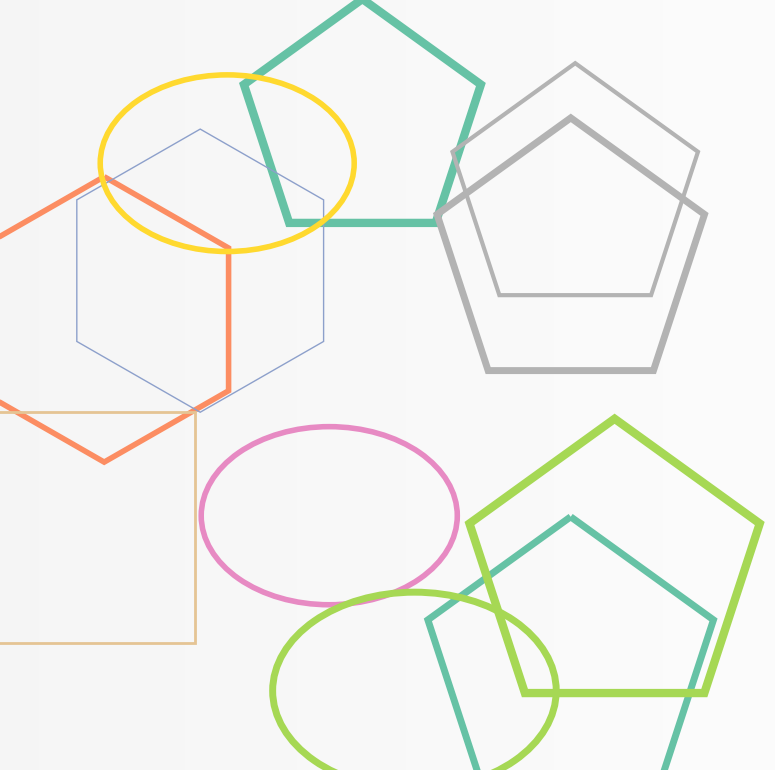[{"shape": "pentagon", "thickness": 3, "radius": 0.8, "center": [0.468, 0.841]}, {"shape": "pentagon", "thickness": 2.5, "radius": 0.97, "center": [0.736, 0.135]}, {"shape": "hexagon", "thickness": 2, "radius": 0.93, "center": [0.134, 0.585]}, {"shape": "hexagon", "thickness": 0.5, "radius": 0.92, "center": [0.258, 0.648]}, {"shape": "oval", "thickness": 2, "radius": 0.83, "center": [0.425, 0.33]}, {"shape": "oval", "thickness": 2.5, "radius": 0.91, "center": [0.535, 0.103]}, {"shape": "pentagon", "thickness": 3, "radius": 0.98, "center": [0.793, 0.259]}, {"shape": "oval", "thickness": 2, "radius": 0.82, "center": [0.293, 0.788]}, {"shape": "square", "thickness": 1, "radius": 0.75, "center": [0.103, 0.315]}, {"shape": "pentagon", "thickness": 2.5, "radius": 0.91, "center": [0.737, 0.665]}, {"shape": "pentagon", "thickness": 1.5, "radius": 0.83, "center": [0.742, 0.751]}]